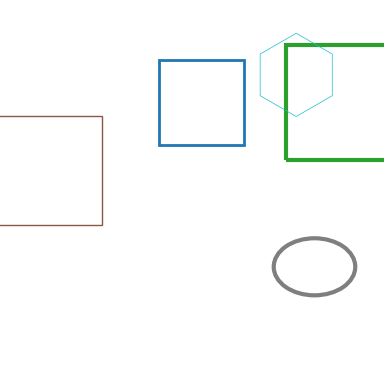[{"shape": "square", "thickness": 2, "radius": 0.55, "center": [0.523, 0.735]}, {"shape": "square", "thickness": 3, "radius": 0.74, "center": [0.892, 0.734]}, {"shape": "square", "thickness": 1, "radius": 0.71, "center": [0.123, 0.557]}, {"shape": "oval", "thickness": 3, "radius": 0.53, "center": [0.817, 0.307]}, {"shape": "hexagon", "thickness": 0.5, "radius": 0.54, "center": [0.769, 0.806]}]